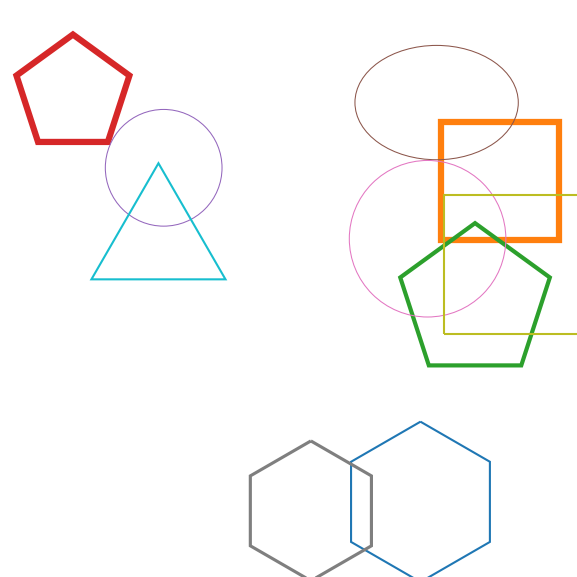[{"shape": "hexagon", "thickness": 1, "radius": 0.69, "center": [0.728, 0.13]}, {"shape": "square", "thickness": 3, "radius": 0.51, "center": [0.866, 0.685]}, {"shape": "pentagon", "thickness": 2, "radius": 0.68, "center": [0.823, 0.477]}, {"shape": "pentagon", "thickness": 3, "radius": 0.51, "center": [0.126, 0.837]}, {"shape": "circle", "thickness": 0.5, "radius": 0.51, "center": [0.283, 0.709]}, {"shape": "oval", "thickness": 0.5, "radius": 0.71, "center": [0.756, 0.822]}, {"shape": "circle", "thickness": 0.5, "radius": 0.68, "center": [0.74, 0.586]}, {"shape": "hexagon", "thickness": 1.5, "radius": 0.61, "center": [0.538, 0.115]}, {"shape": "square", "thickness": 1, "radius": 0.6, "center": [0.89, 0.541]}, {"shape": "triangle", "thickness": 1, "radius": 0.67, "center": [0.274, 0.582]}]